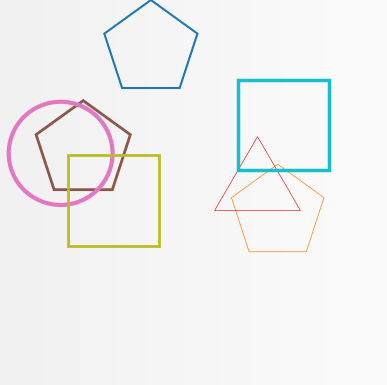[{"shape": "pentagon", "thickness": 1.5, "radius": 0.63, "center": [0.389, 0.874]}, {"shape": "pentagon", "thickness": 0.5, "radius": 0.63, "center": [0.717, 0.448]}, {"shape": "triangle", "thickness": 0.5, "radius": 0.64, "center": [0.665, 0.517]}, {"shape": "pentagon", "thickness": 2, "radius": 0.64, "center": [0.215, 0.611]}, {"shape": "circle", "thickness": 3, "radius": 0.67, "center": [0.157, 0.602]}, {"shape": "square", "thickness": 2, "radius": 0.59, "center": [0.292, 0.479]}, {"shape": "square", "thickness": 2.5, "radius": 0.59, "center": [0.731, 0.676]}]